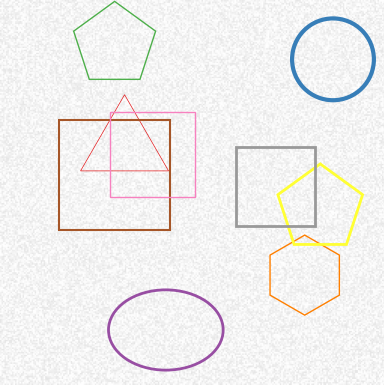[{"shape": "triangle", "thickness": 0.5, "radius": 0.66, "center": [0.324, 0.622]}, {"shape": "circle", "thickness": 3, "radius": 0.53, "center": [0.865, 0.846]}, {"shape": "pentagon", "thickness": 1, "radius": 0.56, "center": [0.298, 0.884]}, {"shape": "oval", "thickness": 2, "radius": 0.74, "center": [0.431, 0.143]}, {"shape": "hexagon", "thickness": 1, "radius": 0.52, "center": [0.791, 0.285]}, {"shape": "pentagon", "thickness": 2, "radius": 0.58, "center": [0.832, 0.459]}, {"shape": "square", "thickness": 1.5, "radius": 0.72, "center": [0.298, 0.546]}, {"shape": "square", "thickness": 1, "radius": 0.55, "center": [0.396, 0.599]}, {"shape": "square", "thickness": 2, "radius": 0.51, "center": [0.716, 0.517]}]